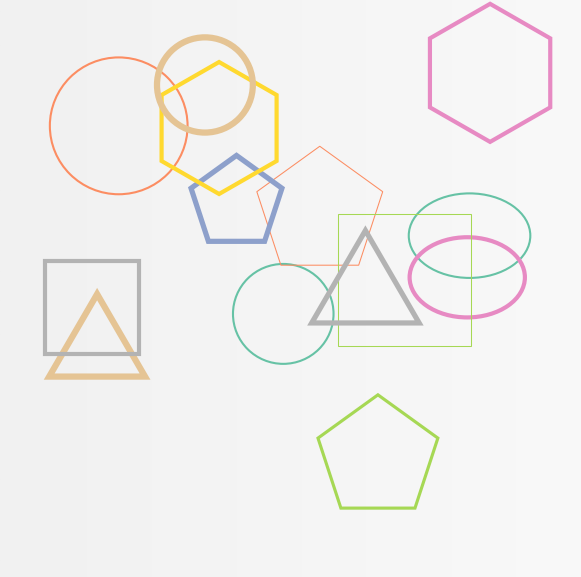[{"shape": "circle", "thickness": 1, "radius": 0.43, "center": [0.487, 0.456]}, {"shape": "oval", "thickness": 1, "radius": 0.52, "center": [0.808, 0.591]}, {"shape": "circle", "thickness": 1, "radius": 0.59, "center": [0.204, 0.781]}, {"shape": "pentagon", "thickness": 0.5, "radius": 0.57, "center": [0.55, 0.632]}, {"shape": "pentagon", "thickness": 2.5, "radius": 0.41, "center": [0.407, 0.648]}, {"shape": "oval", "thickness": 2, "radius": 0.5, "center": [0.804, 0.519]}, {"shape": "hexagon", "thickness": 2, "radius": 0.6, "center": [0.843, 0.873]}, {"shape": "pentagon", "thickness": 1.5, "radius": 0.54, "center": [0.65, 0.207]}, {"shape": "square", "thickness": 0.5, "radius": 0.57, "center": [0.696, 0.514]}, {"shape": "hexagon", "thickness": 2, "radius": 0.57, "center": [0.377, 0.777]}, {"shape": "triangle", "thickness": 3, "radius": 0.48, "center": [0.167, 0.395]}, {"shape": "circle", "thickness": 3, "radius": 0.41, "center": [0.353, 0.852]}, {"shape": "triangle", "thickness": 2.5, "radius": 0.53, "center": [0.629, 0.493]}, {"shape": "square", "thickness": 2, "radius": 0.4, "center": [0.158, 0.467]}]